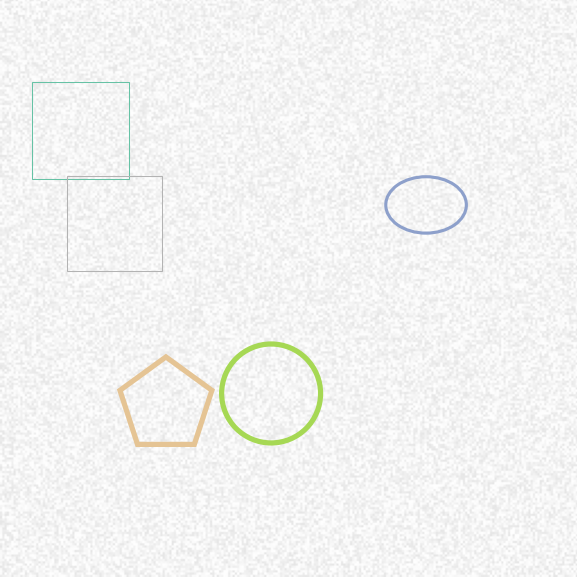[{"shape": "square", "thickness": 0.5, "radius": 0.42, "center": [0.139, 0.773]}, {"shape": "oval", "thickness": 1.5, "radius": 0.35, "center": [0.738, 0.644]}, {"shape": "circle", "thickness": 2.5, "radius": 0.43, "center": [0.469, 0.318]}, {"shape": "pentagon", "thickness": 2.5, "radius": 0.42, "center": [0.287, 0.297]}, {"shape": "square", "thickness": 0.5, "radius": 0.41, "center": [0.198, 0.611]}]